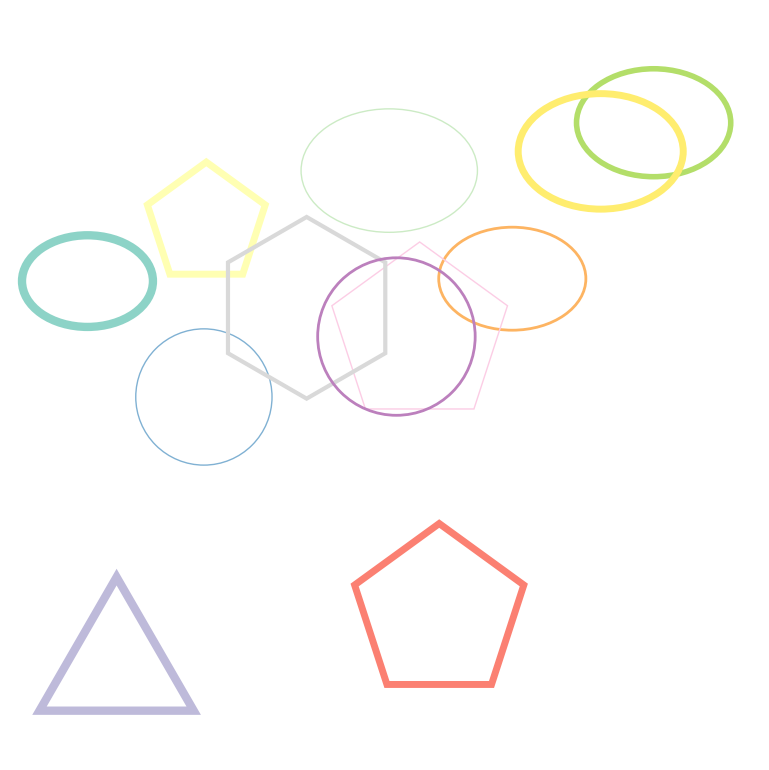[{"shape": "oval", "thickness": 3, "radius": 0.43, "center": [0.114, 0.635]}, {"shape": "pentagon", "thickness": 2.5, "radius": 0.4, "center": [0.268, 0.709]}, {"shape": "triangle", "thickness": 3, "radius": 0.58, "center": [0.151, 0.135]}, {"shape": "pentagon", "thickness": 2.5, "radius": 0.58, "center": [0.57, 0.205]}, {"shape": "circle", "thickness": 0.5, "radius": 0.44, "center": [0.265, 0.484]}, {"shape": "oval", "thickness": 1, "radius": 0.48, "center": [0.665, 0.638]}, {"shape": "oval", "thickness": 2, "radius": 0.5, "center": [0.849, 0.841]}, {"shape": "pentagon", "thickness": 0.5, "radius": 0.6, "center": [0.545, 0.566]}, {"shape": "hexagon", "thickness": 1.5, "radius": 0.59, "center": [0.398, 0.6]}, {"shape": "circle", "thickness": 1, "radius": 0.51, "center": [0.515, 0.563]}, {"shape": "oval", "thickness": 0.5, "radius": 0.57, "center": [0.506, 0.778]}, {"shape": "oval", "thickness": 2.5, "radius": 0.54, "center": [0.78, 0.803]}]